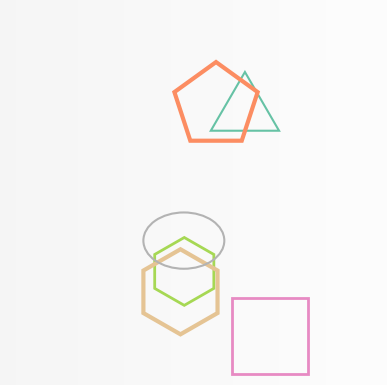[{"shape": "triangle", "thickness": 1.5, "radius": 0.51, "center": [0.632, 0.711]}, {"shape": "pentagon", "thickness": 3, "radius": 0.56, "center": [0.557, 0.726]}, {"shape": "square", "thickness": 2, "radius": 0.49, "center": [0.696, 0.127]}, {"shape": "hexagon", "thickness": 2, "radius": 0.44, "center": [0.476, 0.295]}, {"shape": "hexagon", "thickness": 3, "radius": 0.55, "center": [0.466, 0.242]}, {"shape": "oval", "thickness": 1.5, "radius": 0.52, "center": [0.474, 0.375]}]